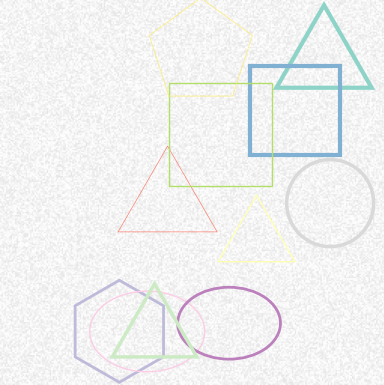[{"shape": "triangle", "thickness": 3, "radius": 0.71, "center": [0.842, 0.844]}, {"shape": "triangle", "thickness": 1, "radius": 0.58, "center": [0.666, 0.378]}, {"shape": "hexagon", "thickness": 2, "radius": 0.66, "center": [0.31, 0.14]}, {"shape": "triangle", "thickness": 0.5, "radius": 0.74, "center": [0.435, 0.472]}, {"shape": "square", "thickness": 3, "radius": 0.58, "center": [0.766, 0.712]}, {"shape": "square", "thickness": 1, "radius": 0.67, "center": [0.573, 0.65]}, {"shape": "oval", "thickness": 1, "radius": 0.75, "center": [0.382, 0.139]}, {"shape": "circle", "thickness": 2.5, "radius": 0.57, "center": [0.858, 0.473]}, {"shape": "oval", "thickness": 2, "radius": 0.67, "center": [0.595, 0.16]}, {"shape": "triangle", "thickness": 2.5, "radius": 0.63, "center": [0.401, 0.136]}, {"shape": "pentagon", "thickness": 0.5, "radius": 0.7, "center": [0.522, 0.864]}]